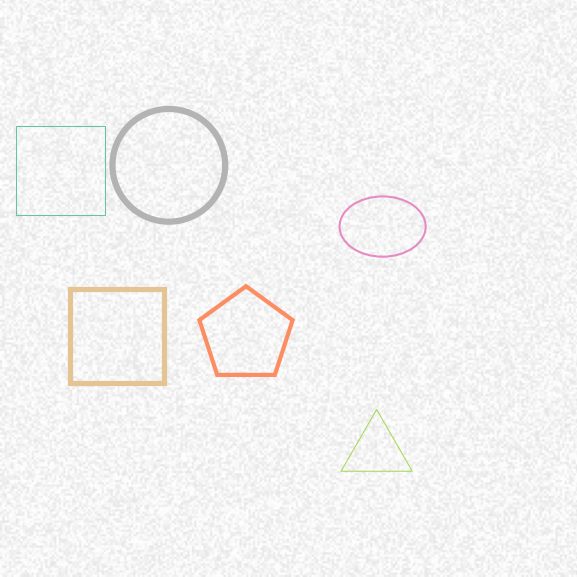[{"shape": "square", "thickness": 0.5, "radius": 0.39, "center": [0.104, 0.704]}, {"shape": "pentagon", "thickness": 2, "radius": 0.42, "center": [0.426, 0.419]}, {"shape": "oval", "thickness": 1, "radius": 0.37, "center": [0.663, 0.607]}, {"shape": "triangle", "thickness": 0.5, "radius": 0.36, "center": [0.652, 0.219]}, {"shape": "square", "thickness": 2.5, "radius": 0.4, "center": [0.202, 0.417]}, {"shape": "circle", "thickness": 3, "radius": 0.49, "center": [0.292, 0.713]}]